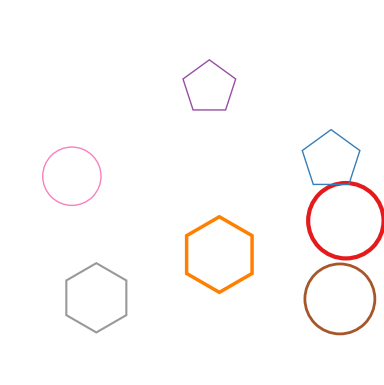[{"shape": "circle", "thickness": 3, "radius": 0.49, "center": [0.898, 0.427]}, {"shape": "pentagon", "thickness": 1, "radius": 0.39, "center": [0.86, 0.585]}, {"shape": "pentagon", "thickness": 1, "radius": 0.36, "center": [0.544, 0.773]}, {"shape": "hexagon", "thickness": 2.5, "radius": 0.49, "center": [0.57, 0.339]}, {"shape": "circle", "thickness": 2, "radius": 0.45, "center": [0.883, 0.224]}, {"shape": "circle", "thickness": 1, "radius": 0.38, "center": [0.187, 0.542]}, {"shape": "hexagon", "thickness": 1.5, "radius": 0.45, "center": [0.25, 0.226]}]